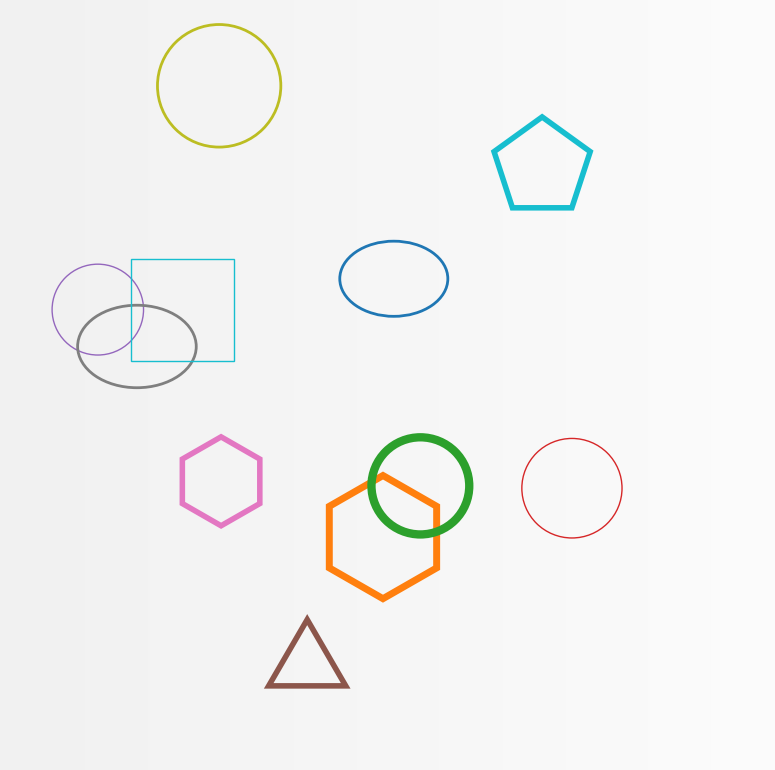[{"shape": "oval", "thickness": 1, "radius": 0.35, "center": [0.508, 0.638]}, {"shape": "hexagon", "thickness": 2.5, "radius": 0.4, "center": [0.494, 0.302]}, {"shape": "circle", "thickness": 3, "radius": 0.32, "center": [0.542, 0.369]}, {"shape": "circle", "thickness": 0.5, "radius": 0.32, "center": [0.738, 0.366]}, {"shape": "circle", "thickness": 0.5, "radius": 0.29, "center": [0.126, 0.598]}, {"shape": "triangle", "thickness": 2, "radius": 0.29, "center": [0.396, 0.138]}, {"shape": "hexagon", "thickness": 2, "radius": 0.29, "center": [0.285, 0.375]}, {"shape": "oval", "thickness": 1, "radius": 0.38, "center": [0.177, 0.55]}, {"shape": "circle", "thickness": 1, "radius": 0.4, "center": [0.283, 0.889]}, {"shape": "pentagon", "thickness": 2, "radius": 0.33, "center": [0.7, 0.783]}, {"shape": "square", "thickness": 0.5, "radius": 0.33, "center": [0.236, 0.597]}]